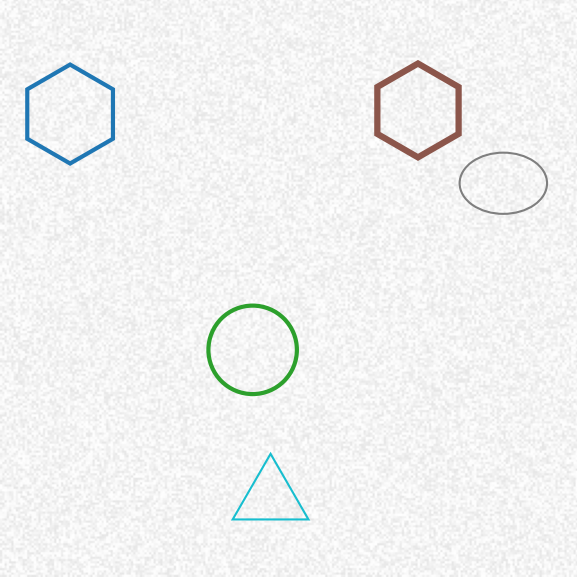[{"shape": "hexagon", "thickness": 2, "radius": 0.43, "center": [0.121, 0.802]}, {"shape": "circle", "thickness": 2, "radius": 0.38, "center": [0.437, 0.393]}, {"shape": "hexagon", "thickness": 3, "radius": 0.41, "center": [0.724, 0.808]}, {"shape": "oval", "thickness": 1, "radius": 0.38, "center": [0.872, 0.682]}, {"shape": "triangle", "thickness": 1, "radius": 0.38, "center": [0.469, 0.138]}]